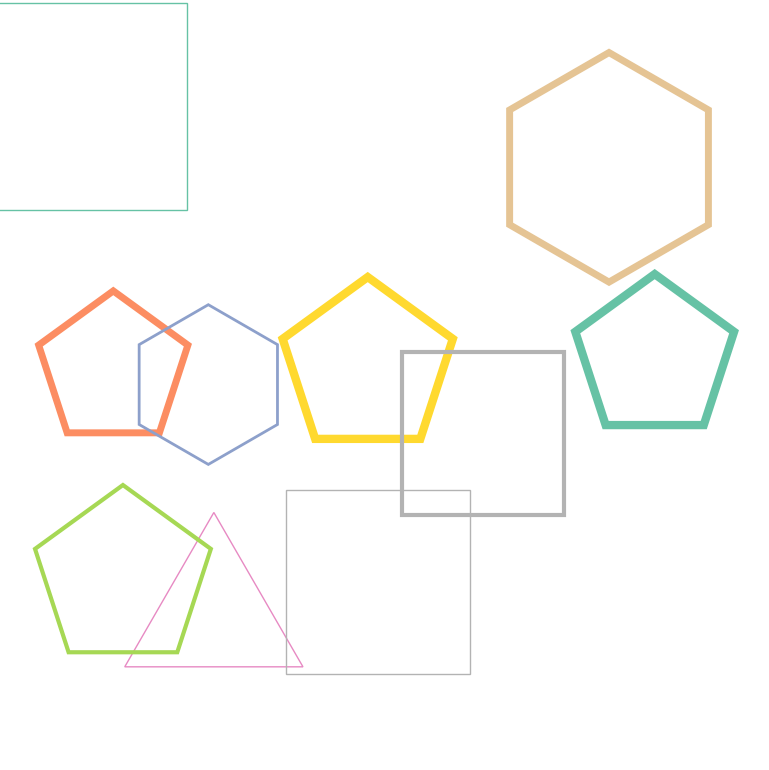[{"shape": "square", "thickness": 0.5, "radius": 0.67, "center": [0.109, 0.862]}, {"shape": "pentagon", "thickness": 3, "radius": 0.54, "center": [0.85, 0.536]}, {"shape": "pentagon", "thickness": 2.5, "radius": 0.51, "center": [0.147, 0.52]}, {"shape": "hexagon", "thickness": 1, "radius": 0.52, "center": [0.271, 0.501]}, {"shape": "triangle", "thickness": 0.5, "radius": 0.67, "center": [0.278, 0.201]}, {"shape": "pentagon", "thickness": 1.5, "radius": 0.6, "center": [0.16, 0.25]}, {"shape": "pentagon", "thickness": 3, "radius": 0.58, "center": [0.478, 0.524]}, {"shape": "hexagon", "thickness": 2.5, "radius": 0.75, "center": [0.791, 0.783]}, {"shape": "square", "thickness": 1.5, "radius": 0.53, "center": [0.627, 0.437]}, {"shape": "square", "thickness": 0.5, "radius": 0.6, "center": [0.491, 0.244]}]